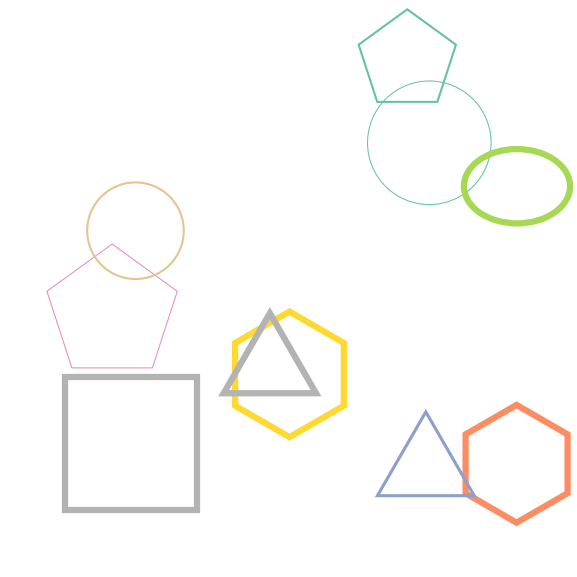[{"shape": "circle", "thickness": 0.5, "radius": 0.53, "center": [0.743, 0.752]}, {"shape": "pentagon", "thickness": 1, "radius": 0.44, "center": [0.705, 0.894]}, {"shape": "hexagon", "thickness": 3, "radius": 0.51, "center": [0.895, 0.196]}, {"shape": "triangle", "thickness": 1.5, "radius": 0.48, "center": [0.737, 0.189]}, {"shape": "pentagon", "thickness": 0.5, "radius": 0.59, "center": [0.194, 0.458]}, {"shape": "oval", "thickness": 3, "radius": 0.46, "center": [0.895, 0.677]}, {"shape": "hexagon", "thickness": 3, "radius": 0.54, "center": [0.501, 0.351]}, {"shape": "circle", "thickness": 1, "radius": 0.42, "center": [0.235, 0.6]}, {"shape": "triangle", "thickness": 3, "radius": 0.46, "center": [0.467, 0.364]}, {"shape": "square", "thickness": 3, "radius": 0.57, "center": [0.227, 0.232]}]